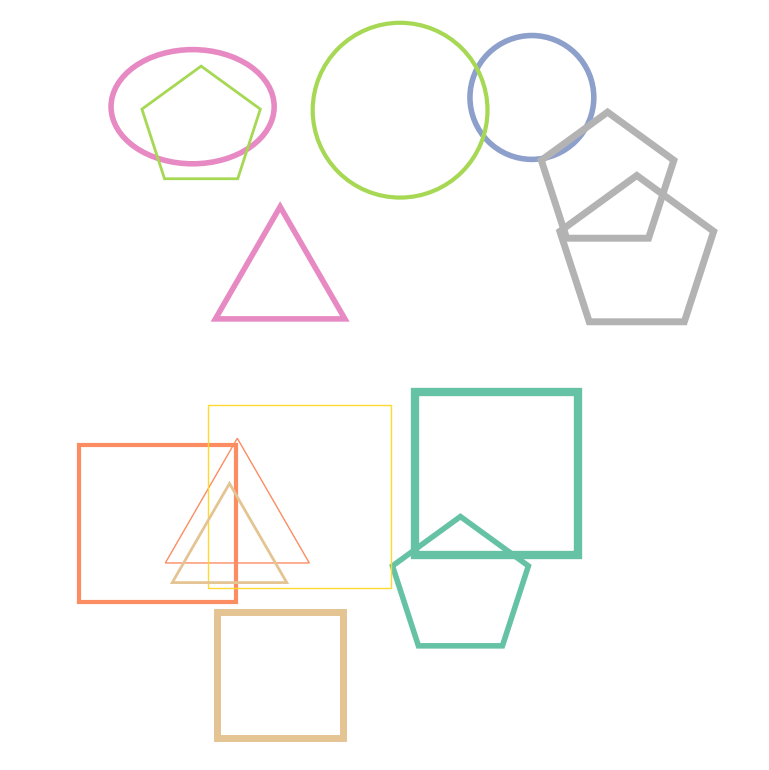[{"shape": "pentagon", "thickness": 2, "radius": 0.46, "center": [0.598, 0.236]}, {"shape": "square", "thickness": 3, "radius": 0.53, "center": [0.645, 0.385]}, {"shape": "square", "thickness": 1.5, "radius": 0.51, "center": [0.205, 0.32]}, {"shape": "triangle", "thickness": 0.5, "radius": 0.54, "center": [0.308, 0.323]}, {"shape": "circle", "thickness": 2, "radius": 0.4, "center": [0.691, 0.873]}, {"shape": "triangle", "thickness": 2, "radius": 0.49, "center": [0.364, 0.634]}, {"shape": "oval", "thickness": 2, "radius": 0.53, "center": [0.25, 0.861]}, {"shape": "circle", "thickness": 1.5, "radius": 0.57, "center": [0.52, 0.857]}, {"shape": "pentagon", "thickness": 1, "radius": 0.4, "center": [0.261, 0.833]}, {"shape": "square", "thickness": 0.5, "radius": 0.59, "center": [0.389, 0.355]}, {"shape": "square", "thickness": 2.5, "radius": 0.41, "center": [0.363, 0.124]}, {"shape": "triangle", "thickness": 1, "radius": 0.43, "center": [0.298, 0.286]}, {"shape": "pentagon", "thickness": 2.5, "radius": 0.53, "center": [0.827, 0.667]}, {"shape": "pentagon", "thickness": 2.5, "radius": 0.45, "center": [0.789, 0.764]}]